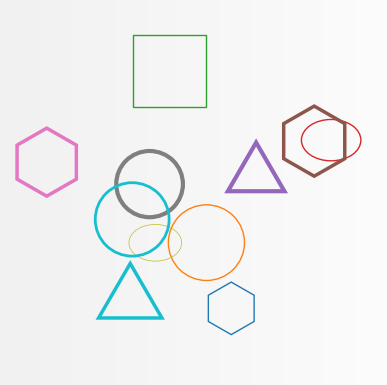[{"shape": "hexagon", "thickness": 1, "radius": 0.34, "center": [0.597, 0.199]}, {"shape": "circle", "thickness": 1, "radius": 0.49, "center": [0.533, 0.37]}, {"shape": "square", "thickness": 1, "radius": 0.47, "center": [0.438, 0.816]}, {"shape": "oval", "thickness": 1, "radius": 0.38, "center": [0.855, 0.636]}, {"shape": "triangle", "thickness": 3, "radius": 0.42, "center": [0.661, 0.545]}, {"shape": "hexagon", "thickness": 2.5, "radius": 0.46, "center": [0.811, 0.633]}, {"shape": "hexagon", "thickness": 2.5, "radius": 0.44, "center": [0.121, 0.579]}, {"shape": "circle", "thickness": 3, "radius": 0.43, "center": [0.386, 0.522]}, {"shape": "oval", "thickness": 0.5, "radius": 0.34, "center": [0.401, 0.369]}, {"shape": "circle", "thickness": 2, "radius": 0.48, "center": [0.341, 0.43]}, {"shape": "triangle", "thickness": 2.5, "radius": 0.47, "center": [0.336, 0.221]}]